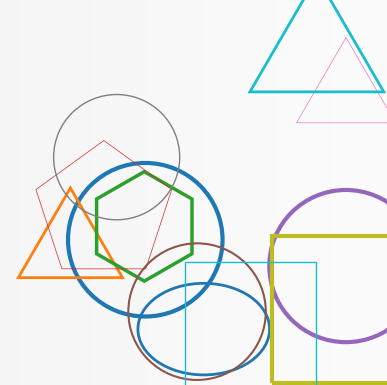[{"shape": "circle", "thickness": 3, "radius": 1.0, "center": [0.375, 0.377]}, {"shape": "oval", "thickness": 2, "radius": 0.85, "center": [0.526, 0.145]}, {"shape": "triangle", "thickness": 2, "radius": 0.78, "center": [0.182, 0.356]}, {"shape": "hexagon", "thickness": 2.5, "radius": 0.71, "center": [0.372, 0.412]}, {"shape": "pentagon", "thickness": 0.5, "radius": 0.92, "center": [0.268, 0.451]}, {"shape": "circle", "thickness": 3, "radius": 0.99, "center": [0.893, 0.309]}, {"shape": "circle", "thickness": 1.5, "radius": 0.89, "center": [0.509, 0.191]}, {"shape": "triangle", "thickness": 0.5, "radius": 0.74, "center": [0.893, 0.755]}, {"shape": "circle", "thickness": 1, "radius": 0.81, "center": [0.301, 0.592]}, {"shape": "square", "thickness": 3, "radius": 0.96, "center": [0.894, 0.196]}, {"shape": "square", "thickness": 1, "radius": 0.84, "center": [0.647, 0.151]}, {"shape": "triangle", "thickness": 2, "radius": 1.0, "center": [0.818, 0.861]}]